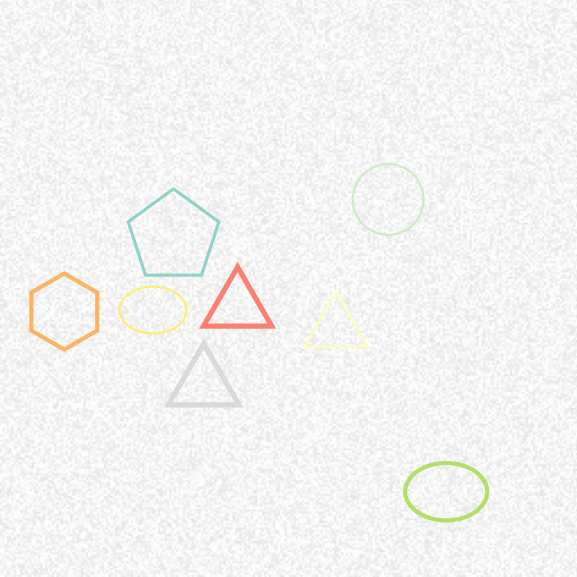[{"shape": "pentagon", "thickness": 1.5, "radius": 0.41, "center": [0.3, 0.589]}, {"shape": "triangle", "thickness": 1, "radius": 0.32, "center": [0.582, 0.43]}, {"shape": "triangle", "thickness": 2.5, "radius": 0.34, "center": [0.411, 0.469]}, {"shape": "hexagon", "thickness": 2, "radius": 0.33, "center": [0.111, 0.46]}, {"shape": "oval", "thickness": 2, "radius": 0.35, "center": [0.773, 0.148]}, {"shape": "triangle", "thickness": 2.5, "radius": 0.35, "center": [0.353, 0.333]}, {"shape": "circle", "thickness": 1, "radius": 0.31, "center": [0.672, 0.654]}, {"shape": "oval", "thickness": 1, "radius": 0.29, "center": [0.265, 0.462]}]